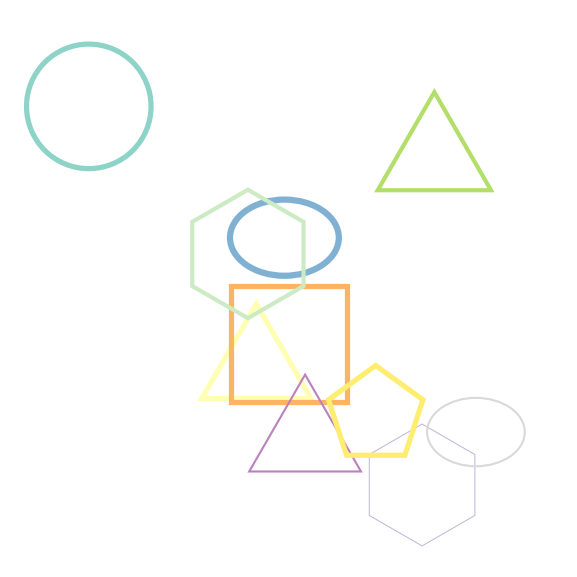[{"shape": "circle", "thickness": 2.5, "radius": 0.54, "center": [0.154, 0.815]}, {"shape": "triangle", "thickness": 2.5, "radius": 0.55, "center": [0.444, 0.364]}, {"shape": "hexagon", "thickness": 0.5, "radius": 0.53, "center": [0.731, 0.159]}, {"shape": "oval", "thickness": 3, "radius": 0.47, "center": [0.492, 0.588]}, {"shape": "square", "thickness": 2.5, "radius": 0.5, "center": [0.5, 0.404]}, {"shape": "triangle", "thickness": 2, "radius": 0.57, "center": [0.752, 0.726]}, {"shape": "oval", "thickness": 1, "radius": 0.42, "center": [0.824, 0.251]}, {"shape": "triangle", "thickness": 1, "radius": 0.56, "center": [0.528, 0.239]}, {"shape": "hexagon", "thickness": 2, "radius": 0.56, "center": [0.429, 0.559]}, {"shape": "pentagon", "thickness": 2.5, "radius": 0.43, "center": [0.651, 0.28]}]